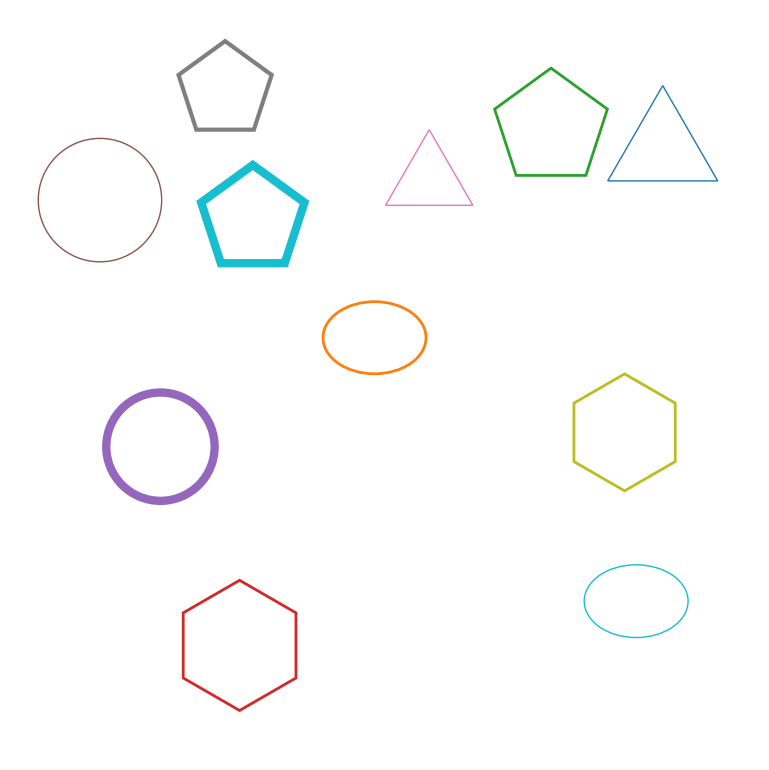[{"shape": "triangle", "thickness": 0.5, "radius": 0.41, "center": [0.861, 0.806]}, {"shape": "oval", "thickness": 1, "radius": 0.33, "center": [0.486, 0.561]}, {"shape": "pentagon", "thickness": 1, "radius": 0.39, "center": [0.716, 0.835]}, {"shape": "hexagon", "thickness": 1, "radius": 0.42, "center": [0.311, 0.162]}, {"shape": "circle", "thickness": 3, "radius": 0.35, "center": [0.208, 0.42]}, {"shape": "circle", "thickness": 0.5, "radius": 0.4, "center": [0.13, 0.74]}, {"shape": "triangle", "thickness": 0.5, "radius": 0.33, "center": [0.557, 0.766]}, {"shape": "pentagon", "thickness": 1.5, "radius": 0.32, "center": [0.292, 0.883]}, {"shape": "hexagon", "thickness": 1, "radius": 0.38, "center": [0.811, 0.438]}, {"shape": "oval", "thickness": 0.5, "radius": 0.34, "center": [0.826, 0.219]}, {"shape": "pentagon", "thickness": 3, "radius": 0.35, "center": [0.328, 0.715]}]